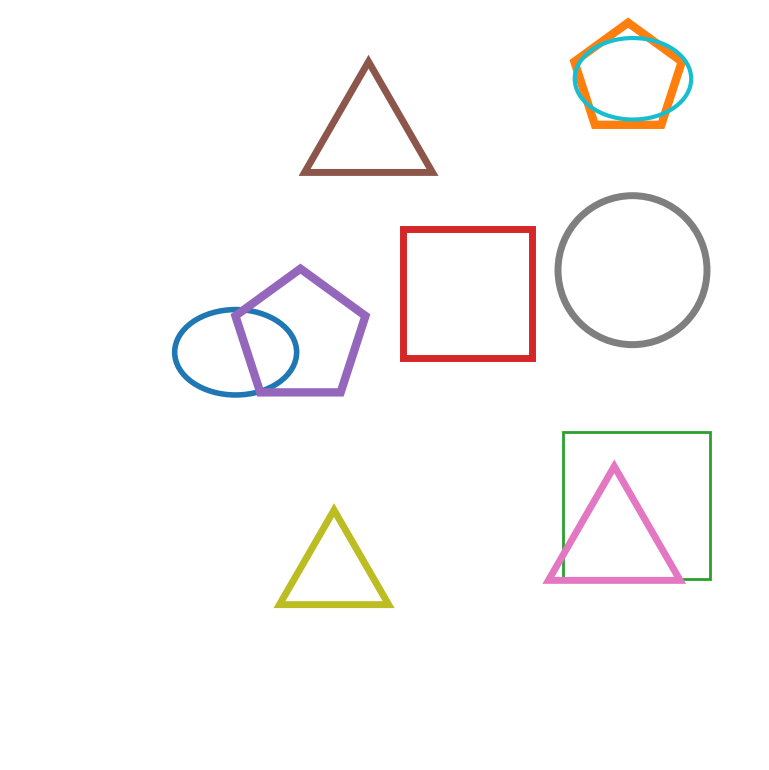[{"shape": "oval", "thickness": 2, "radius": 0.4, "center": [0.306, 0.542]}, {"shape": "pentagon", "thickness": 3, "radius": 0.37, "center": [0.816, 0.897]}, {"shape": "square", "thickness": 1, "radius": 0.48, "center": [0.827, 0.343]}, {"shape": "square", "thickness": 2.5, "radius": 0.42, "center": [0.607, 0.619]}, {"shape": "pentagon", "thickness": 3, "radius": 0.44, "center": [0.39, 0.562]}, {"shape": "triangle", "thickness": 2.5, "radius": 0.48, "center": [0.479, 0.824]}, {"shape": "triangle", "thickness": 2.5, "radius": 0.49, "center": [0.798, 0.296]}, {"shape": "circle", "thickness": 2.5, "radius": 0.48, "center": [0.821, 0.649]}, {"shape": "triangle", "thickness": 2.5, "radius": 0.41, "center": [0.434, 0.256]}, {"shape": "oval", "thickness": 1.5, "radius": 0.38, "center": [0.822, 0.898]}]